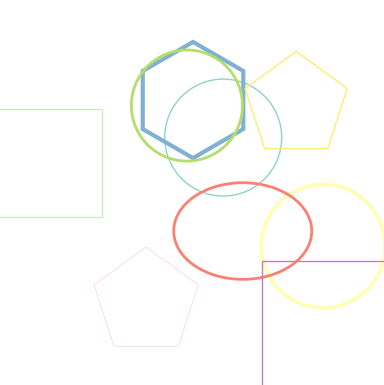[{"shape": "circle", "thickness": 1, "radius": 0.76, "center": [0.58, 0.643]}, {"shape": "circle", "thickness": 2.5, "radius": 0.8, "center": [0.839, 0.361]}, {"shape": "oval", "thickness": 2, "radius": 0.9, "center": [0.631, 0.4]}, {"shape": "hexagon", "thickness": 3, "radius": 0.75, "center": [0.501, 0.74]}, {"shape": "circle", "thickness": 2, "radius": 0.72, "center": [0.485, 0.726]}, {"shape": "pentagon", "thickness": 0.5, "radius": 0.71, "center": [0.38, 0.216]}, {"shape": "square", "thickness": 1, "radius": 0.97, "center": [0.876, 0.128]}, {"shape": "square", "thickness": 1, "radius": 0.7, "center": [0.125, 0.577]}, {"shape": "pentagon", "thickness": 1, "radius": 0.7, "center": [0.769, 0.727]}]